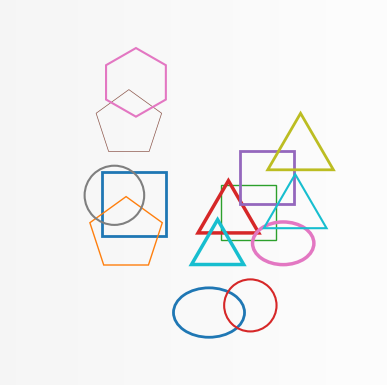[{"shape": "square", "thickness": 2, "radius": 0.41, "center": [0.345, 0.47]}, {"shape": "oval", "thickness": 2, "radius": 0.46, "center": [0.539, 0.188]}, {"shape": "pentagon", "thickness": 1, "radius": 0.49, "center": [0.325, 0.391]}, {"shape": "square", "thickness": 1, "radius": 0.36, "center": [0.641, 0.448]}, {"shape": "circle", "thickness": 1.5, "radius": 0.34, "center": [0.646, 0.207]}, {"shape": "triangle", "thickness": 2.5, "radius": 0.45, "center": [0.589, 0.44]}, {"shape": "square", "thickness": 2, "radius": 0.34, "center": [0.689, 0.539]}, {"shape": "pentagon", "thickness": 0.5, "radius": 0.44, "center": [0.333, 0.678]}, {"shape": "oval", "thickness": 2.5, "radius": 0.4, "center": [0.731, 0.368]}, {"shape": "hexagon", "thickness": 1.5, "radius": 0.45, "center": [0.351, 0.786]}, {"shape": "circle", "thickness": 1.5, "radius": 0.38, "center": [0.295, 0.493]}, {"shape": "triangle", "thickness": 2, "radius": 0.49, "center": [0.776, 0.608]}, {"shape": "triangle", "thickness": 1.5, "radius": 0.47, "center": [0.762, 0.454]}, {"shape": "triangle", "thickness": 2.5, "radius": 0.39, "center": [0.562, 0.352]}]